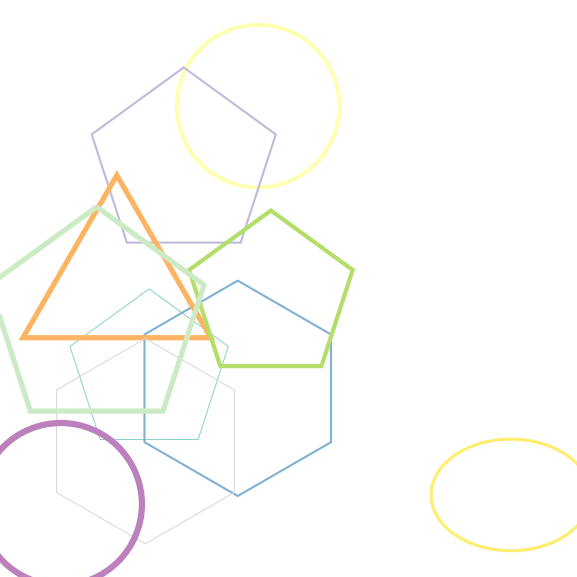[{"shape": "pentagon", "thickness": 0.5, "radius": 0.72, "center": [0.258, 0.355]}, {"shape": "circle", "thickness": 2, "radius": 0.7, "center": [0.447, 0.815]}, {"shape": "pentagon", "thickness": 1, "radius": 0.84, "center": [0.318, 0.715]}, {"shape": "hexagon", "thickness": 1, "radius": 0.93, "center": [0.412, 0.327]}, {"shape": "triangle", "thickness": 2.5, "radius": 0.94, "center": [0.202, 0.508]}, {"shape": "pentagon", "thickness": 2, "radius": 0.74, "center": [0.469, 0.486]}, {"shape": "hexagon", "thickness": 0.5, "radius": 0.89, "center": [0.252, 0.235]}, {"shape": "circle", "thickness": 3, "radius": 0.7, "center": [0.105, 0.126]}, {"shape": "pentagon", "thickness": 2.5, "radius": 0.98, "center": [0.167, 0.445]}, {"shape": "oval", "thickness": 1.5, "radius": 0.69, "center": [0.885, 0.142]}]